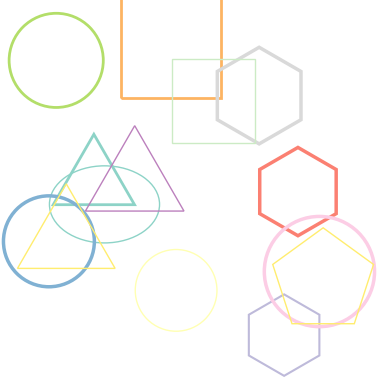[{"shape": "oval", "thickness": 1, "radius": 0.72, "center": [0.271, 0.469]}, {"shape": "triangle", "thickness": 2, "radius": 0.61, "center": [0.244, 0.529]}, {"shape": "circle", "thickness": 1, "radius": 0.53, "center": [0.457, 0.246]}, {"shape": "hexagon", "thickness": 1.5, "radius": 0.53, "center": [0.738, 0.13]}, {"shape": "hexagon", "thickness": 2.5, "radius": 0.57, "center": [0.774, 0.502]}, {"shape": "circle", "thickness": 2.5, "radius": 0.59, "center": [0.127, 0.373]}, {"shape": "square", "thickness": 2, "radius": 0.65, "center": [0.444, 0.876]}, {"shape": "circle", "thickness": 2, "radius": 0.61, "center": [0.146, 0.843]}, {"shape": "circle", "thickness": 2.5, "radius": 0.72, "center": [0.83, 0.295]}, {"shape": "hexagon", "thickness": 2.5, "radius": 0.63, "center": [0.673, 0.752]}, {"shape": "triangle", "thickness": 1, "radius": 0.74, "center": [0.35, 0.526]}, {"shape": "square", "thickness": 1, "radius": 0.54, "center": [0.555, 0.737]}, {"shape": "triangle", "thickness": 1, "radius": 0.73, "center": [0.172, 0.376]}, {"shape": "pentagon", "thickness": 1, "radius": 0.69, "center": [0.839, 0.271]}]